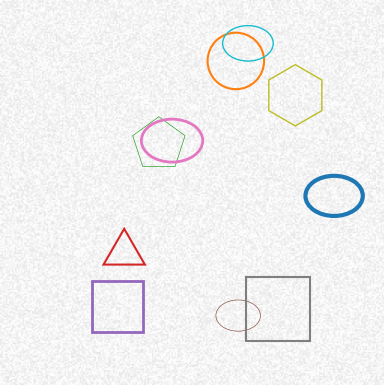[{"shape": "oval", "thickness": 3, "radius": 0.37, "center": [0.868, 0.491]}, {"shape": "circle", "thickness": 1.5, "radius": 0.37, "center": [0.613, 0.842]}, {"shape": "pentagon", "thickness": 0.5, "radius": 0.36, "center": [0.413, 0.625]}, {"shape": "triangle", "thickness": 1.5, "radius": 0.31, "center": [0.323, 0.344]}, {"shape": "square", "thickness": 2, "radius": 0.33, "center": [0.305, 0.203]}, {"shape": "oval", "thickness": 0.5, "radius": 0.29, "center": [0.619, 0.18]}, {"shape": "oval", "thickness": 2, "radius": 0.4, "center": [0.447, 0.635]}, {"shape": "square", "thickness": 1.5, "radius": 0.42, "center": [0.723, 0.198]}, {"shape": "hexagon", "thickness": 1, "radius": 0.4, "center": [0.767, 0.752]}, {"shape": "oval", "thickness": 1, "radius": 0.33, "center": [0.644, 0.887]}]